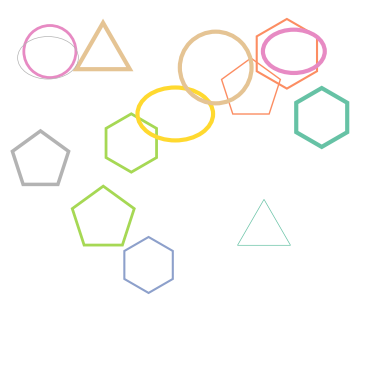[{"shape": "hexagon", "thickness": 3, "radius": 0.38, "center": [0.836, 0.695]}, {"shape": "triangle", "thickness": 0.5, "radius": 0.4, "center": [0.686, 0.403]}, {"shape": "hexagon", "thickness": 1.5, "radius": 0.45, "center": [0.745, 0.86]}, {"shape": "pentagon", "thickness": 1, "radius": 0.4, "center": [0.652, 0.769]}, {"shape": "hexagon", "thickness": 1.5, "radius": 0.36, "center": [0.386, 0.312]}, {"shape": "oval", "thickness": 3, "radius": 0.4, "center": [0.763, 0.867]}, {"shape": "circle", "thickness": 2, "radius": 0.34, "center": [0.13, 0.866]}, {"shape": "pentagon", "thickness": 2, "radius": 0.42, "center": [0.268, 0.432]}, {"shape": "hexagon", "thickness": 2, "radius": 0.38, "center": [0.341, 0.629]}, {"shape": "oval", "thickness": 3, "radius": 0.49, "center": [0.455, 0.704]}, {"shape": "circle", "thickness": 3, "radius": 0.47, "center": [0.56, 0.825]}, {"shape": "triangle", "thickness": 3, "radius": 0.4, "center": [0.268, 0.86]}, {"shape": "oval", "thickness": 0.5, "radius": 0.39, "center": [0.125, 0.85]}, {"shape": "pentagon", "thickness": 2.5, "radius": 0.38, "center": [0.105, 0.583]}]